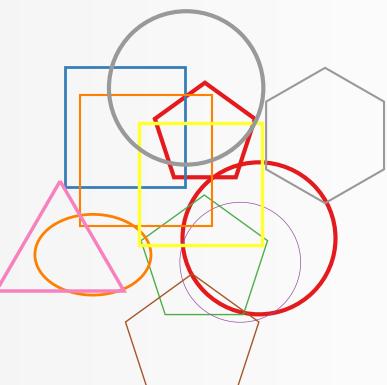[{"shape": "circle", "thickness": 3, "radius": 0.99, "center": [0.668, 0.381]}, {"shape": "pentagon", "thickness": 3, "radius": 0.68, "center": [0.529, 0.649]}, {"shape": "square", "thickness": 2, "radius": 0.78, "center": [0.323, 0.669]}, {"shape": "pentagon", "thickness": 1, "radius": 0.86, "center": [0.527, 0.322]}, {"shape": "circle", "thickness": 0.5, "radius": 0.78, "center": [0.62, 0.319]}, {"shape": "oval", "thickness": 2, "radius": 0.75, "center": [0.24, 0.338]}, {"shape": "square", "thickness": 1.5, "radius": 0.85, "center": [0.376, 0.583]}, {"shape": "square", "thickness": 2.5, "radius": 0.79, "center": [0.517, 0.522]}, {"shape": "pentagon", "thickness": 1, "radius": 0.9, "center": [0.496, 0.108]}, {"shape": "triangle", "thickness": 2.5, "radius": 0.95, "center": [0.155, 0.339]}, {"shape": "hexagon", "thickness": 1.5, "radius": 0.88, "center": [0.839, 0.648]}, {"shape": "circle", "thickness": 3, "radius": 1.0, "center": [0.48, 0.772]}]